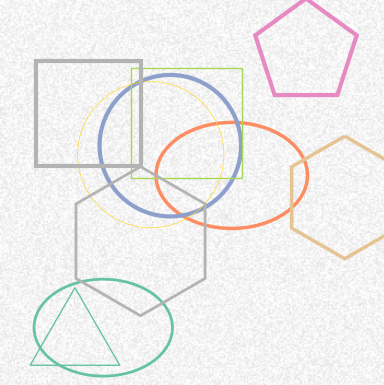[{"shape": "oval", "thickness": 2, "radius": 0.9, "center": [0.268, 0.149]}, {"shape": "triangle", "thickness": 1, "radius": 0.67, "center": [0.195, 0.118]}, {"shape": "oval", "thickness": 2.5, "radius": 0.98, "center": [0.602, 0.544]}, {"shape": "circle", "thickness": 3, "radius": 0.92, "center": [0.442, 0.622]}, {"shape": "pentagon", "thickness": 3, "radius": 0.69, "center": [0.795, 0.865]}, {"shape": "square", "thickness": 1, "radius": 0.72, "center": [0.484, 0.68]}, {"shape": "circle", "thickness": 0.5, "radius": 0.95, "center": [0.391, 0.598]}, {"shape": "hexagon", "thickness": 2.5, "radius": 0.8, "center": [0.895, 0.487]}, {"shape": "square", "thickness": 3, "radius": 0.68, "center": [0.229, 0.705]}, {"shape": "hexagon", "thickness": 2, "radius": 0.97, "center": [0.365, 0.374]}]